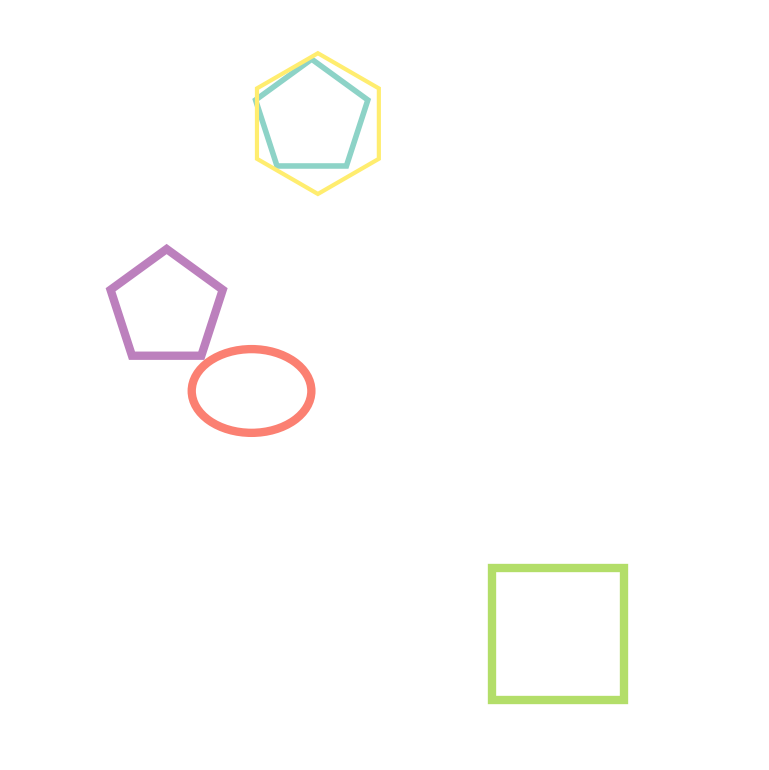[{"shape": "pentagon", "thickness": 2, "radius": 0.38, "center": [0.405, 0.846]}, {"shape": "oval", "thickness": 3, "radius": 0.39, "center": [0.327, 0.492]}, {"shape": "square", "thickness": 3, "radius": 0.43, "center": [0.725, 0.176]}, {"shape": "pentagon", "thickness": 3, "radius": 0.38, "center": [0.216, 0.6]}, {"shape": "hexagon", "thickness": 1.5, "radius": 0.46, "center": [0.413, 0.839]}]